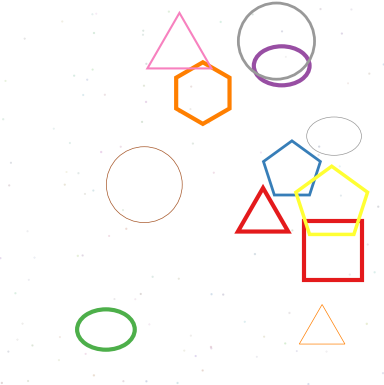[{"shape": "triangle", "thickness": 3, "radius": 0.38, "center": [0.683, 0.436]}, {"shape": "square", "thickness": 3, "radius": 0.38, "center": [0.864, 0.349]}, {"shape": "pentagon", "thickness": 2, "radius": 0.39, "center": [0.758, 0.556]}, {"shape": "oval", "thickness": 3, "radius": 0.37, "center": [0.275, 0.144]}, {"shape": "oval", "thickness": 3, "radius": 0.36, "center": [0.732, 0.829]}, {"shape": "triangle", "thickness": 0.5, "radius": 0.34, "center": [0.837, 0.141]}, {"shape": "hexagon", "thickness": 3, "radius": 0.4, "center": [0.527, 0.758]}, {"shape": "pentagon", "thickness": 2.5, "radius": 0.49, "center": [0.862, 0.47]}, {"shape": "circle", "thickness": 0.5, "radius": 0.49, "center": [0.375, 0.52]}, {"shape": "triangle", "thickness": 1.5, "radius": 0.48, "center": [0.466, 0.87]}, {"shape": "oval", "thickness": 0.5, "radius": 0.36, "center": [0.868, 0.646]}, {"shape": "circle", "thickness": 2, "radius": 0.49, "center": [0.718, 0.893]}]